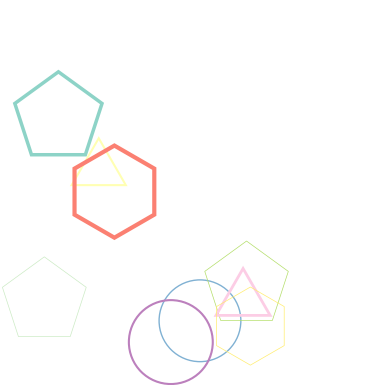[{"shape": "pentagon", "thickness": 2.5, "radius": 0.6, "center": [0.152, 0.694]}, {"shape": "triangle", "thickness": 1.5, "radius": 0.41, "center": [0.256, 0.56]}, {"shape": "hexagon", "thickness": 3, "radius": 0.6, "center": [0.297, 0.502]}, {"shape": "circle", "thickness": 1, "radius": 0.53, "center": [0.519, 0.167]}, {"shape": "pentagon", "thickness": 0.5, "radius": 0.57, "center": [0.64, 0.26]}, {"shape": "triangle", "thickness": 2, "radius": 0.41, "center": [0.631, 0.221]}, {"shape": "circle", "thickness": 1.5, "radius": 0.54, "center": [0.444, 0.111]}, {"shape": "pentagon", "thickness": 0.5, "radius": 0.57, "center": [0.115, 0.218]}, {"shape": "hexagon", "thickness": 0.5, "radius": 0.51, "center": [0.65, 0.153]}]